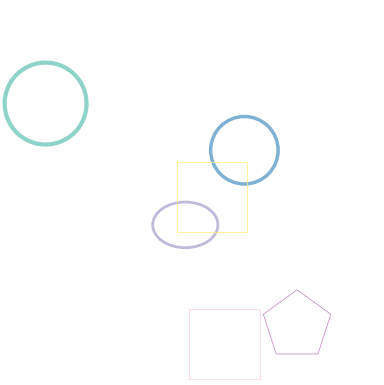[{"shape": "circle", "thickness": 3, "radius": 0.53, "center": [0.118, 0.731]}, {"shape": "oval", "thickness": 2, "radius": 0.42, "center": [0.481, 0.416]}, {"shape": "circle", "thickness": 2.5, "radius": 0.44, "center": [0.635, 0.61]}, {"shape": "square", "thickness": 0.5, "radius": 0.46, "center": [0.583, 0.107]}, {"shape": "pentagon", "thickness": 0.5, "radius": 0.46, "center": [0.772, 0.155]}, {"shape": "square", "thickness": 0.5, "radius": 0.46, "center": [0.551, 0.489]}]